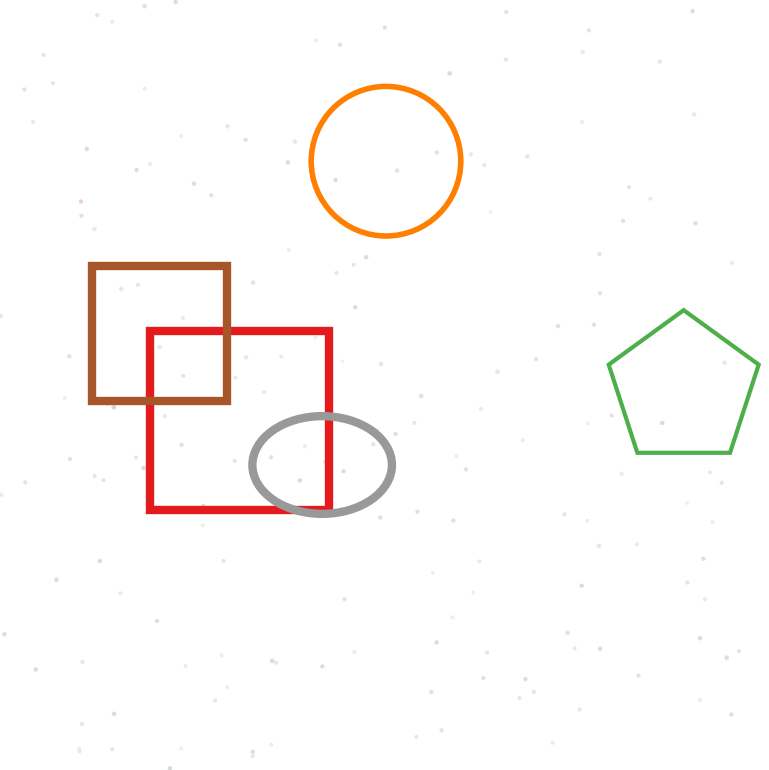[{"shape": "square", "thickness": 3, "radius": 0.58, "center": [0.311, 0.454]}, {"shape": "pentagon", "thickness": 1.5, "radius": 0.51, "center": [0.888, 0.495]}, {"shape": "circle", "thickness": 2, "radius": 0.49, "center": [0.501, 0.791]}, {"shape": "square", "thickness": 3, "radius": 0.44, "center": [0.207, 0.567]}, {"shape": "oval", "thickness": 3, "radius": 0.45, "center": [0.418, 0.396]}]